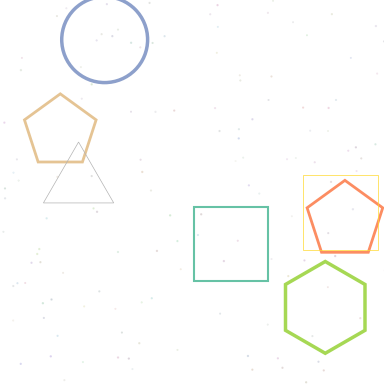[{"shape": "square", "thickness": 1.5, "radius": 0.48, "center": [0.601, 0.366]}, {"shape": "pentagon", "thickness": 2, "radius": 0.52, "center": [0.896, 0.428]}, {"shape": "circle", "thickness": 2.5, "radius": 0.56, "center": [0.272, 0.897]}, {"shape": "hexagon", "thickness": 2.5, "radius": 0.6, "center": [0.845, 0.202]}, {"shape": "square", "thickness": 0.5, "radius": 0.49, "center": [0.884, 0.447]}, {"shape": "pentagon", "thickness": 2, "radius": 0.49, "center": [0.157, 0.658]}, {"shape": "triangle", "thickness": 0.5, "radius": 0.53, "center": [0.204, 0.526]}]